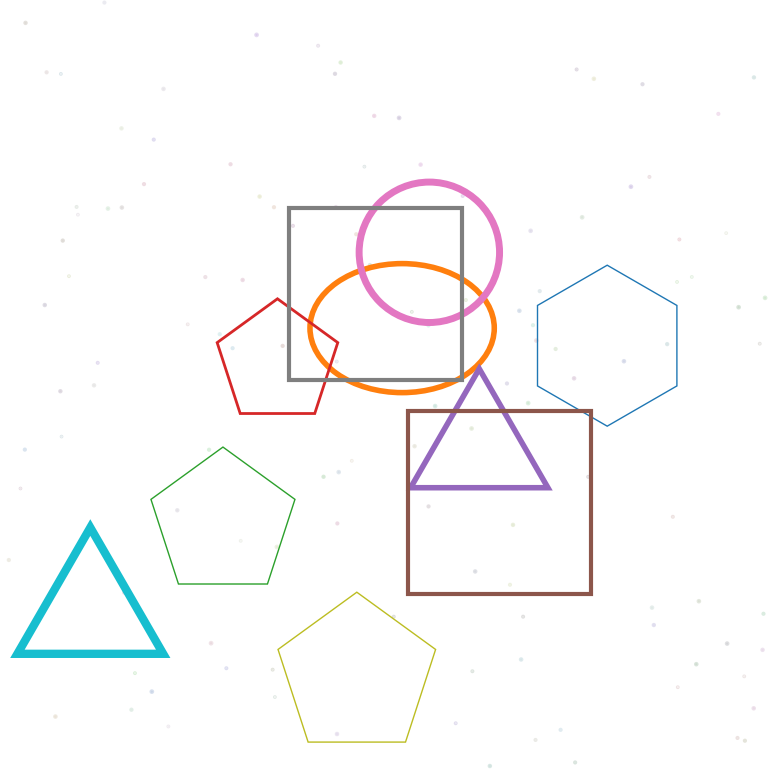[{"shape": "hexagon", "thickness": 0.5, "radius": 0.52, "center": [0.789, 0.551]}, {"shape": "oval", "thickness": 2, "radius": 0.6, "center": [0.522, 0.574]}, {"shape": "pentagon", "thickness": 0.5, "radius": 0.49, "center": [0.29, 0.321]}, {"shape": "pentagon", "thickness": 1, "radius": 0.41, "center": [0.36, 0.53]}, {"shape": "triangle", "thickness": 2, "radius": 0.51, "center": [0.622, 0.418]}, {"shape": "square", "thickness": 1.5, "radius": 0.59, "center": [0.649, 0.348]}, {"shape": "circle", "thickness": 2.5, "radius": 0.46, "center": [0.558, 0.672]}, {"shape": "square", "thickness": 1.5, "radius": 0.56, "center": [0.487, 0.618]}, {"shape": "pentagon", "thickness": 0.5, "radius": 0.54, "center": [0.463, 0.123]}, {"shape": "triangle", "thickness": 3, "radius": 0.55, "center": [0.117, 0.206]}]